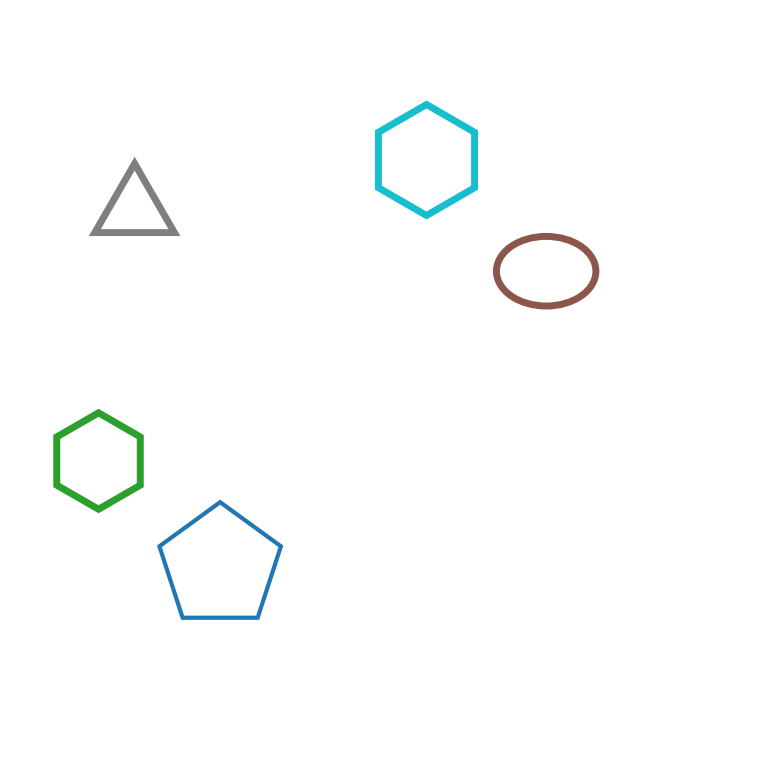[{"shape": "pentagon", "thickness": 1.5, "radius": 0.41, "center": [0.286, 0.265]}, {"shape": "hexagon", "thickness": 2.5, "radius": 0.31, "center": [0.128, 0.401]}, {"shape": "oval", "thickness": 2.5, "radius": 0.32, "center": [0.709, 0.648]}, {"shape": "triangle", "thickness": 2.5, "radius": 0.3, "center": [0.175, 0.728]}, {"shape": "hexagon", "thickness": 2.5, "radius": 0.36, "center": [0.554, 0.792]}]